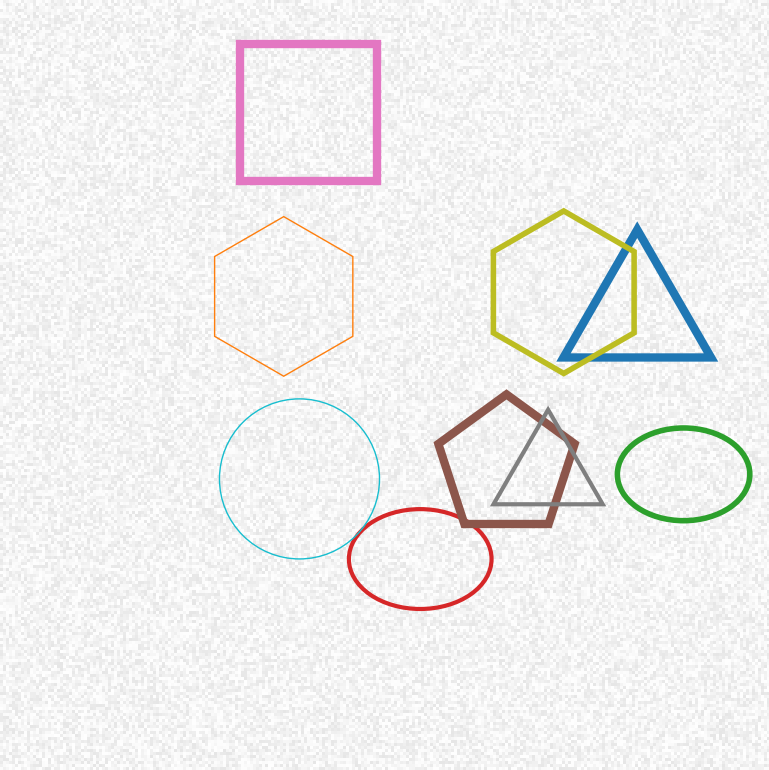[{"shape": "triangle", "thickness": 3, "radius": 0.55, "center": [0.828, 0.591]}, {"shape": "hexagon", "thickness": 0.5, "radius": 0.52, "center": [0.368, 0.615]}, {"shape": "oval", "thickness": 2, "radius": 0.43, "center": [0.888, 0.384]}, {"shape": "oval", "thickness": 1.5, "radius": 0.46, "center": [0.546, 0.274]}, {"shape": "pentagon", "thickness": 3, "radius": 0.47, "center": [0.658, 0.395]}, {"shape": "square", "thickness": 3, "radius": 0.45, "center": [0.4, 0.853]}, {"shape": "triangle", "thickness": 1.5, "radius": 0.41, "center": [0.712, 0.386]}, {"shape": "hexagon", "thickness": 2, "radius": 0.53, "center": [0.732, 0.621]}, {"shape": "circle", "thickness": 0.5, "radius": 0.52, "center": [0.389, 0.378]}]